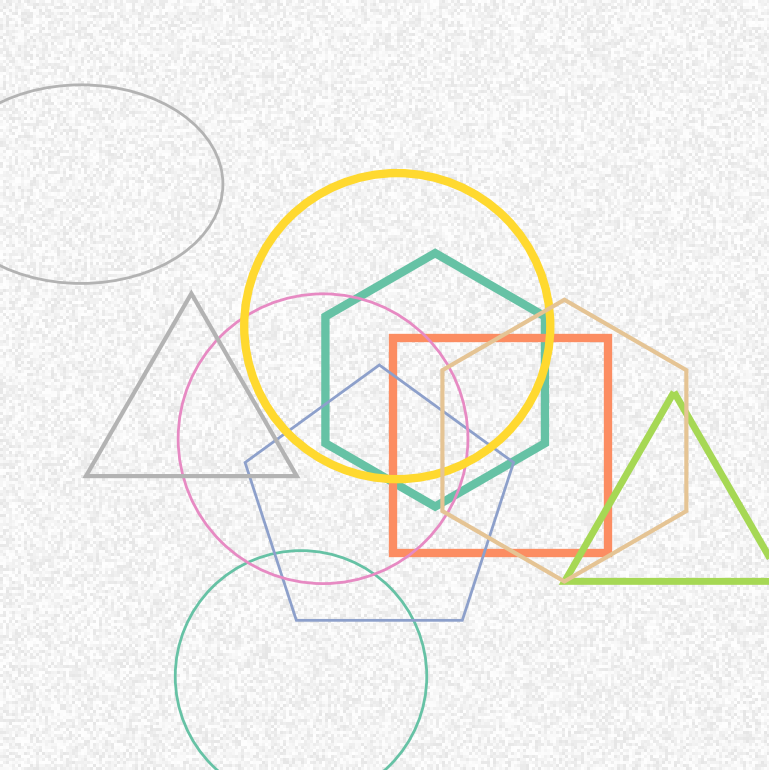[{"shape": "hexagon", "thickness": 3, "radius": 0.82, "center": [0.565, 0.507]}, {"shape": "circle", "thickness": 1, "radius": 0.82, "center": [0.391, 0.122]}, {"shape": "square", "thickness": 3, "radius": 0.7, "center": [0.65, 0.421]}, {"shape": "pentagon", "thickness": 1, "radius": 0.92, "center": [0.493, 0.343]}, {"shape": "circle", "thickness": 1, "radius": 0.94, "center": [0.42, 0.43]}, {"shape": "triangle", "thickness": 2.5, "radius": 0.82, "center": [0.875, 0.327]}, {"shape": "circle", "thickness": 3, "radius": 0.99, "center": [0.516, 0.576]}, {"shape": "hexagon", "thickness": 1.5, "radius": 0.91, "center": [0.733, 0.428]}, {"shape": "oval", "thickness": 1, "radius": 0.92, "center": [0.105, 0.761]}, {"shape": "triangle", "thickness": 1.5, "radius": 0.79, "center": [0.249, 0.461]}]